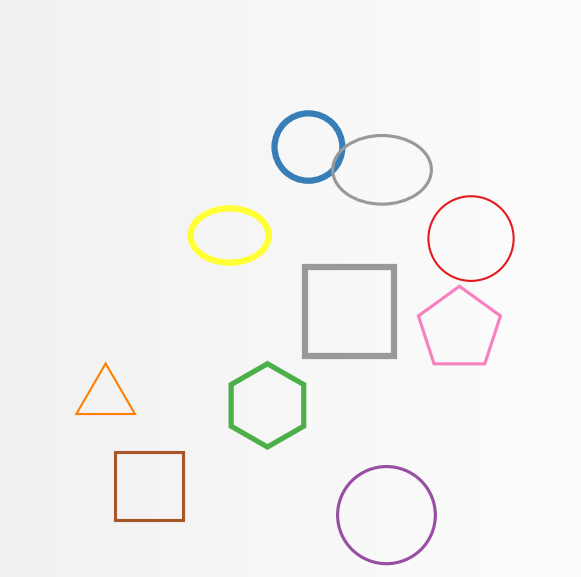[{"shape": "circle", "thickness": 1, "radius": 0.37, "center": [0.81, 0.586]}, {"shape": "circle", "thickness": 3, "radius": 0.29, "center": [0.531, 0.745]}, {"shape": "hexagon", "thickness": 2.5, "radius": 0.36, "center": [0.46, 0.297]}, {"shape": "circle", "thickness": 1.5, "radius": 0.42, "center": [0.665, 0.107]}, {"shape": "triangle", "thickness": 1, "radius": 0.29, "center": [0.182, 0.311]}, {"shape": "oval", "thickness": 3, "radius": 0.34, "center": [0.395, 0.591]}, {"shape": "square", "thickness": 1.5, "radius": 0.29, "center": [0.256, 0.158]}, {"shape": "pentagon", "thickness": 1.5, "radius": 0.37, "center": [0.79, 0.429]}, {"shape": "oval", "thickness": 1.5, "radius": 0.42, "center": [0.657, 0.705]}, {"shape": "square", "thickness": 3, "radius": 0.38, "center": [0.601, 0.46]}]